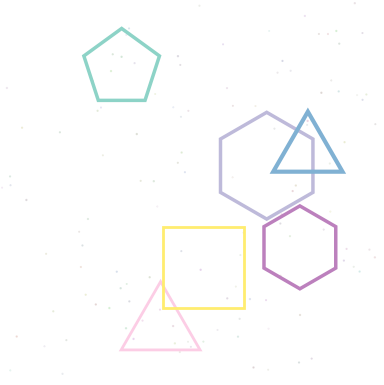[{"shape": "pentagon", "thickness": 2.5, "radius": 0.52, "center": [0.316, 0.823]}, {"shape": "hexagon", "thickness": 2.5, "radius": 0.69, "center": [0.693, 0.57]}, {"shape": "triangle", "thickness": 3, "radius": 0.52, "center": [0.8, 0.606]}, {"shape": "triangle", "thickness": 2, "radius": 0.59, "center": [0.417, 0.15]}, {"shape": "hexagon", "thickness": 2.5, "radius": 0.54, "center": [0.779, 0.358]}, {"shape": "square", "thickness": 2, "radius": 0.52, "center": [0.528, 0.306]}]